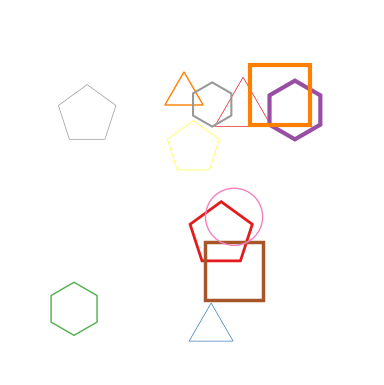[{"shape": "pentagon", "thickness": 2, "radius": 0.42, "center": [0.575, 0.391]}, {"shape": "triangle", "thickness": 0.5, "radius": 0.43, "center": [0.631, 0.714]}, {"shape": "triangle", "thickness": 0.5, "radius": 0.33, "center": [0.548, 0.147]}, {"shape": "hexagon", "thickness": 1, "radius": 0.34, "center": [0.192, 0.198]}, {"shape": "hexagon", "thickness": 3, "radius": 0.38, "center": [0.766, 0.714]}, {"shape": "triangle", "thickness": 1, "radius": 0.29, "center": [0.478, 0.756]}, {"shape": "square", "thickness": 3, "radius": 0.39, "center": [0.728, 0.752]}, {"shape": "pentagon", "thickness": 0.5, "radius": 0.35, "center": [0.502, 0.616]}, {"shape": "square", "thickness": 2.5, "radius": 0.37, "center": [0.608, 0.296]}, {"shape": "circle", "thickness": 1, "radius": 0.37, "center": [0.608, 0.437]}, {"shape": "pentagon", "thickness": 0.5, "radius": 0.39, "center": [0.226, 0.702]}, {"shape": "hexagon", "thickness": 1.5, "radius": 0.29, "center": [0.551, 0.729]}]